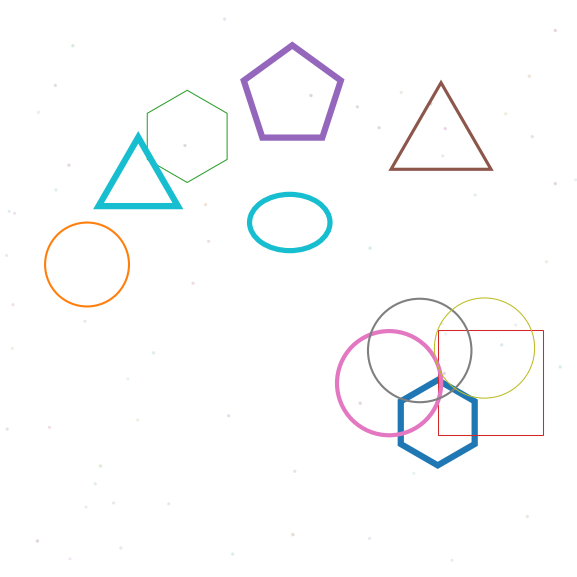[{"shape": "hexagon", "thickness": 3, "radius": 0.37, "center": [0.758, 0.267]}, {"shape": "circle", "thickness": 1, "radius": 0.36, "center": [0.151, 0.541]}, {"shape": "hexagon", "thickness": 0.5, "radius": 0.4, "center": [0.324, 0.763]}, {"shape": "square", "thickness": 0.5, "radius": 0.45, "center": [0.849, 0.337]}, {"shape": "pentagon", "thickness": 3, "radius": 0.44, "center": [0.506, 0.832]}, {"shape": "triangle", "thickness": 1.5, "radius": 0.5, "center": [0.764, 0.756]}, {"shape": "circle", "thickness": 2, "radius": 0.45, "center": [0.674, 0.336]}, {"shape": "circle", "thickness": 1, "radius": 0.45, "center": [0.727, 0.392]}, {"shape": "circle", "thickness": 0.5, "radius": 0.43, "center": [0.839, 0.396]}, {"shape": "oval", "thickness": 2.5, "radius": 0.35, "center": [0.502, 0.614]}, {"shape": "triangle", "thickness": 3, "radius": 0.4, "center": [0.239, 0.682]}]